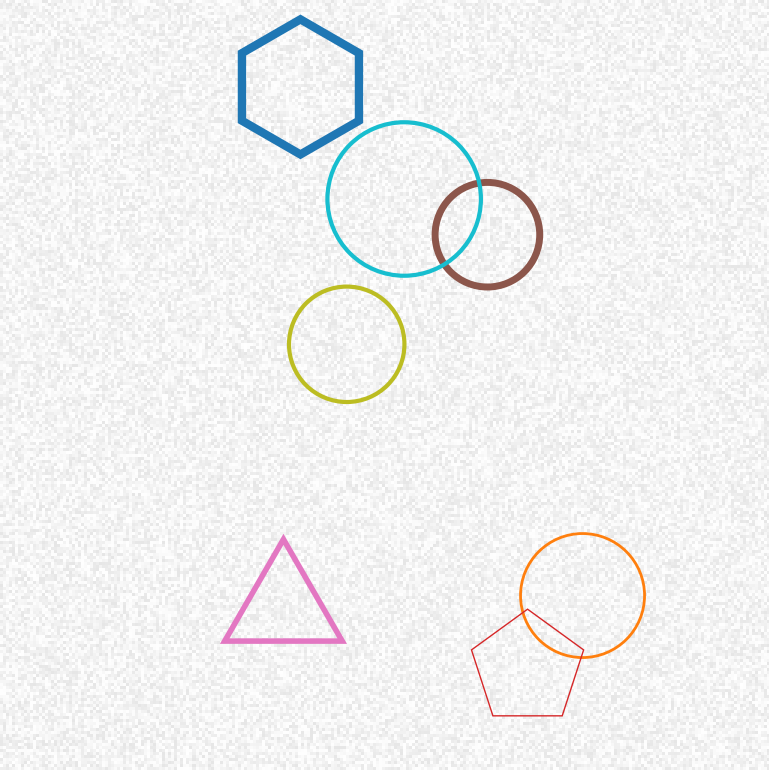[{"shape": "hexagon", "thickness": 3, "radius": 0.44, "center": [0.39, 0.887]}, {"shape": "circle", "thickness": 1, "radius": 0.4, "center": [0.757, 0.227]}, {"shape": "pentagon", "thickness": 0.5, "radius": 0.38, "center": [0.685, 0.132]}, {"shape": "circle", "thickness": 2.5, "radius": 0.34, "center": [0.633, 0.695]}, {"shape": "triangle", "thickness": 2, "radius": 0.44, "center": [0.368, 0.211]}, {"shape": "circle", "thickness": 1.5, "radius": 0.37, "center": [0.45, 0.553]}, {"shape": "circle", "thickness": 1.5, "radius": 0.5, "center": [0.525, 0.742]}]